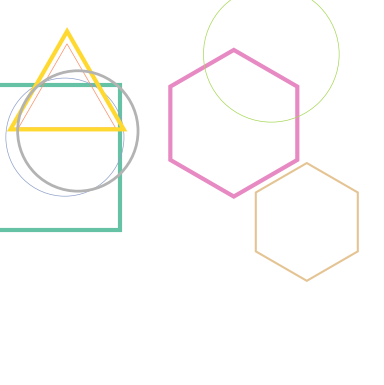[{"shape": "square", "thickness": 3, "radius": 0.94, "center": [0.124, 0.591]}, {"shape": "triangle", "thickness": 0.5, "radius": 0.73, "center": [0.174, 0.741]}, {"shape": "circle", "thickness": 0.5, "radius": 0.77, "center": [0.169, 0.644]}, {"shape": "hexagon", "thickness": 3, "radius": 0.95, "center": [0.607, 0.68]}, {"shape": "circle", "thickness": 0.5, "radius": 0.88, "center": [0.705, 0.859]}, {"shape": "triangle", "thickness": 3, "radius": 0.85, "center": [0.174, 0.749]}, {"shape": "hexagon", "thickness": 1.5, "radius": 0.76, "center": [0.797, 0.424]}, {"shape": "circle", "thickness": 2, "radius": 0.78, "center": [0.202, 0.66]}]